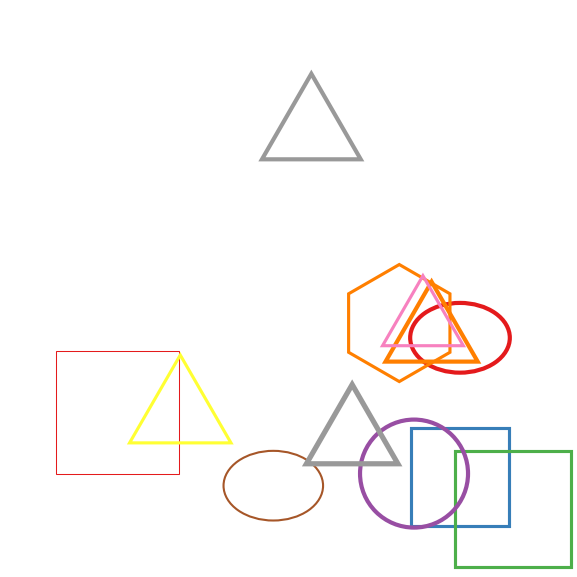[{"shape": "oval", "thickness": 2, "radius": 0.43, "center": [0.797, 0.414]}, {"shape": "square", "thickness": 0.5, "radius": 0.53, "center": [0.203, 0.284]}, {"shape": "square", "thickness": 1.5, "radius": 0.43, "center": [0.797, 0.173]}, {"shape": "square", "thickness": 1.5, "radius": 0.5, "center": [0.889, 0.117]}, {"shape": "circle", "thickness": 2, "radius": 0.47, "center": [0.717, 0.179]}, {"shape": "hexagon", "thickness": 1.5, "radius": 0.51, "center": [0.691, 0.44]}, {"shape": "triangle", "thickness": 2, "radius": 0.46, "center": [0.747, 0.419]}, {"shape": "triangle", "thickness": 1.5, "radius": 0.51, "center": [0.312, 0.283]}, {"shape": "oval", "thickness": 1, "radius": 0.43, "center": [0.473, 0.158]}, {"shape": "triangle", "thickness": 1.5, "radius": 0.4, "center": [0.732, 0.441]}, {"shape": "triangle", "thickness": 2.5, "radius": 0.46, "center": [0.61, 0.242]}, {"shape": "triangle", "thickness": 2, "radius": 0.49, "center": [0.539, 0.773]}]